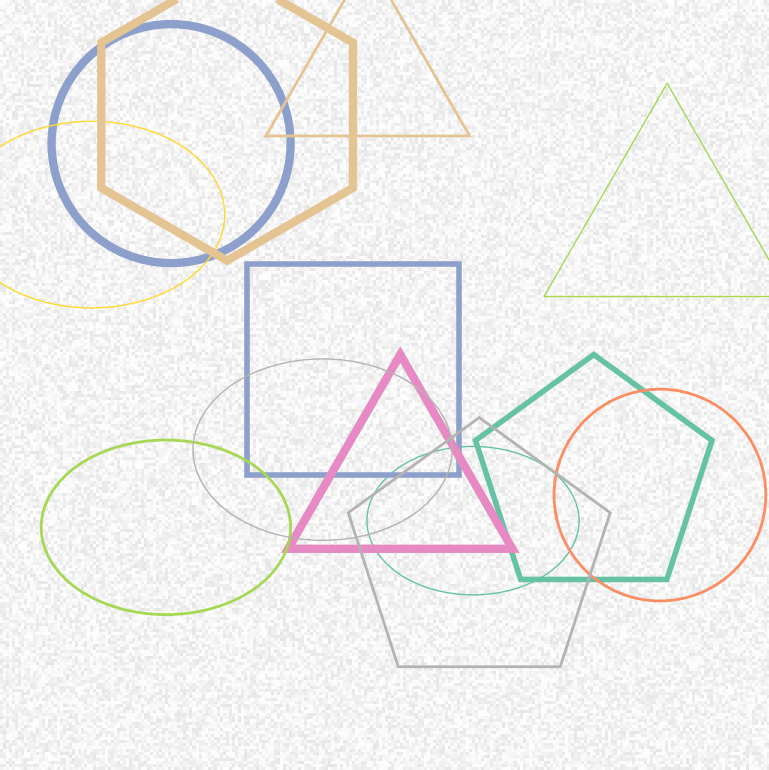[{"shape": "pentagon", "thickness": 2, "radius": 0.81, "center": [0.771, 0.378]}, {"shape": "oval", "thickness": 0.5, "radius": 0.69, "center": [0.614, 0.324]}, {"shape": "circle", "thickness": 1, "radius": 0.69, "center": [0.857, 0.357]}, {"shape": "square", "thickness": 2, "radius": 0.69, "center": [0.458, 0.52]}, {"shape": "circle", "thickness": 3, "radius": 0.78, "center": [0.222, 0.813]}, {"shape": "triangle", "thickness": 3, "radius": 0.84, "center": [0.52, 0.371]}, {"shape": "triangle", "thickness": 0.5, "radius": 0.92, "center": [0.866, 0.707]}, {"shape": "oval", "thickness": 1, "radius": 0.81, "center": [0.215, 0.315]}, {"shape": "oval", "thickness": 0.5, "radius": 0.87, "center": [0.119, 0.721]}, {"shape": "triangle", "thickness": 1, "radius": 0.76, "center": [0.478, 0.9]}, {"shape": "hexagon", "thickness": 3, "radius": 0.94, "center": [0.295, 0.85]}, {"shape": "pentagon", "thickness": 1, "radius": 0.89, "center": [0.622, 0.279]}, {"shape": "oval", "thickness": 0.5, "radius": 0.84, "center": [0.419, 0.416]}]